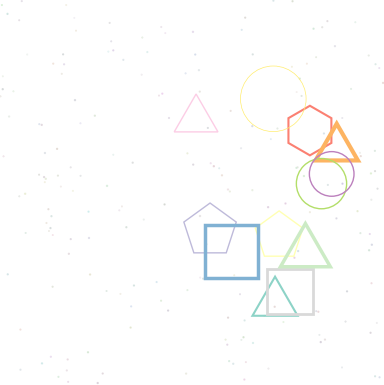[{"shape": "triangle", "thickness": 1.5, "radius": 0.34, "center": [0.714, 0.214]}, {"shape": "pentagon", "thickness": 1, "radius": 0.33, "center": [0.725, 0.387]}, {"shape": "pentagon", "thickness": 1, "radius": 0.36, "center": [0.546, 0.401]}, {"shape": "hexagon", "thickness": 1.5, "radius": 0.32, "center": [0.805, 0.661]}, {"shape": "square", "thickness": 2.5, "radius": 0.34, "center": [0.601, 0.347]}, {"shape": "triangle", "thickness": 3, "radius": 0.32, "center": [0.875, 0.615]}, {"shape": "circle", "thickness": 1, "radius": 0.33, "center": [0.835, 0.523]}, {"shape": "triangle", "thickness": 1, "radius": 0.33, "center": [0.509, 0.69]}, {"shape": "square", "thickness": 2, "radius": 0.3, "center": [0.754, 0.243]}, {"shape": "circle", "thickness": 1, "radius": 0.29, "center": [0.862, 0.548]}, {"shape": "triangle", "thickness": 2.5, "radius": 0.37, "center": [0.793, 0.345]}, {"shape": "circle", "thickness": 0.5, "radius": 0.43, "center": [0.71, 0.743]}]